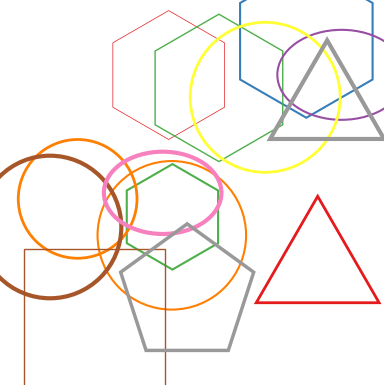[{"shape": "hexagon", "thickness": 0.5, "radius": 0.84, "center": [0.438, 0.805]}, {"shape": "triangle", "thickness": 2, "radius": 0.92, "center": [0.825, 0.306]}, {"shape": "hexagon", "thickness": 1.5, "radius": 0.99, "center": [0.796, 0.893]}, {"shape": "hexagon", "thickness": 1.5, "radius": 0.68, "center": [0.448, 0.437]}, {"shape": "hexagon", "thickness": 1, "radius": 0.96, "center": [0.569, 0.772]}, {"shape": "oval", "thickness": 1.5, "radius": 0.83, "center": [0.887, 0.806]}, {"shape": "circle", "thickness": 1.5, "radius": 0.96, "center": [0.446, 0.389]}, {"shape": "circle", "thickness": 2, "radius": 0.77, "center": [0.202, 0.483]}, {"shape": "circle", "thickness": 2, "radius": 0.97, "center": [0.689, 0.747]}, {"shape": "circle", "thickness": 3, "radius": 0.93, "center": [0.13, 0.41]}, {"shape": "square", "thickness": 1, "radius": 0.92, "center": [0.246, 0.169]}, {"shape": "oval", "thickness": 3, "radius": 0.76, "center": [0.422, 0.499]}, {"shape": "triangle", "thickness": 3, "radius": 0.85, "center": [0.85, 0.724]}, {"shape": "pentagon", "thickness": 2.5, "radius": 0.91, "center": [0.486, 0.237]}]